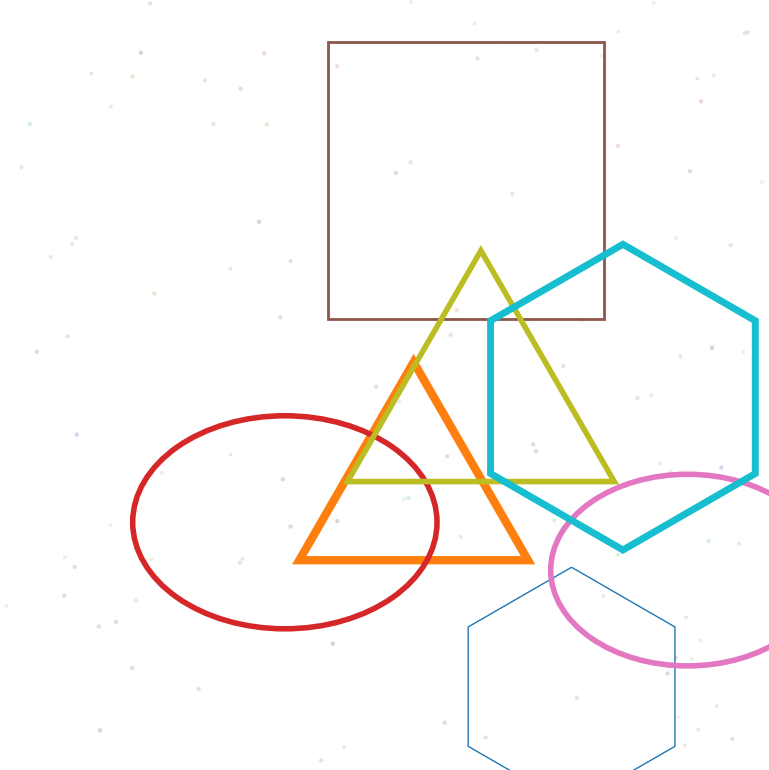[{"shape": "hexagon", "thickness": 0.5, "radius": 0.78, "center": [0.742, 0.108]}, {"shape": "triangle", "thickness": 3, "radius": 0.86, "center": [0.537, 0.358]}, {"shape": "oval", "thickness": 2, "radius": 0.99, "center": [0.37, 0.322]}, {"shape": "square", "thickness": 1, "radius": 0.9, "center": [0.605, 0.766]}, {"shape": "oval", "thickness": 2, "radius": 0.89, "center": [0.893, 0.26]}, {"shape": "triangle", "thickness": 2, "radius": 1.0, "center": [0.625, 0.475]}, {"shape": "hexagon", "thickness": 2.5, "radius": 0.99, "center": [0.809, 0.484]}]